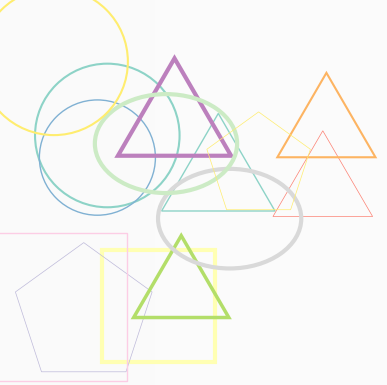[{"shape": "circle", "thickness": 1.5, "radius": 0.93, "center": [0.277, 0.648]}, {"shape": "triangle", "thickness": 1, "radius": 0.84, "center": [0.563, 0.536]}, {"shape": "square", "thickness": 3, "radius": 0.73, "center": [0.408, 0.206]}, {"shape": "pentagon", "thickness": 0.5, "radius": 0.93, "center": [0.216, 0.184]}, {"shape": "triangle", "thickness": 0.5, "radius": 0.74, "center": [0.833, 0.512]}, {"shape": "circle", "thickness": 1, "radius": 0.75, "center": [0.251, 0.591]}, {"shape": "triangle", "thickness": 1.5, "radius": 0.73, "center": [0.842, 0.665]}, {"shape": "triangle", "thickness": 2.5, "radius": 0.71, "center": [0.468, 0.246]}, {"shape": "square", "thickness": 1, "radius": 0.96, "center": [0.136, 0.203]}, {"shape": "oval", "thickness": 3, "radius": 0.92, "center": [0.593, 0.432]}, {"shape": "triangle", "thickness": 3, "radius": 0.84, "center": [0.45, 0.68]}, {"shape": "oval", "thickness": 3, "radius": 0.92, "center": [0.428, 0.627]}, {"shape": "pentagon", "thickness": 0.5, "radius": 0.7, "center": [0.667, 0.569]}, {"shape": "circle", "thickness": 1.5, "radius": 0.95, "center": [0.139, 0.84]}]